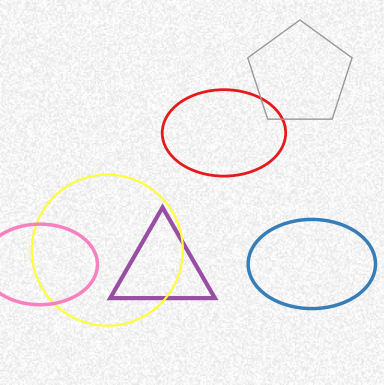[{"shape": "oval", "thickness": 2, "radius": 0.8, "center": [0.582, 0.655]}, {"shape": "oval", "thickness": 2.5, "radius": 0.83, "center": [0.81, 0.314]}, {"shape": "triangle", "thickness": 3, "radius": 0.79, "center": [0.422, 0.304]}, {"shape": "circle", "thickness": 1.5, "radius": 0.98, "center": [0.279, 0.35]}, {"shape": "oval", "thickness": 2.5, "radius": 0.75, "center": [0.104, 0.313]}, {"shape": "pentagon", "thickness": 1, "radius": 0.71, "center": [0.779, 0.806]}]